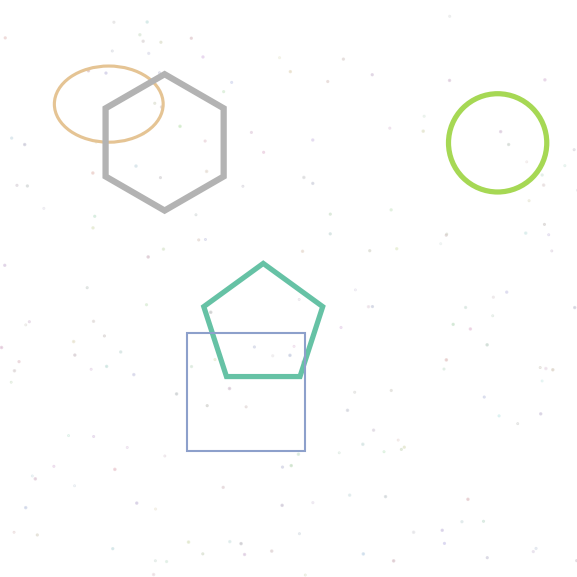[{"shape": "pentagon", "thickness": 2.5, "radius": 0.54, "center": [0.456, 0.435]}, {"shape": "square", "thickness": 1, "radius": 0.51, "center": [0.426, 0.321]}, {"shape": "circle", "thickness": 2.5, "radius": 0.43, "center": [0.862, 0.752]}, {"shape": "oval", "thickness": 1.5, "radius": 0.47, "center": [0.188, 0.819]}, {"shape": "hexagon", "thickness": 3, "radius": 0.59, "center": [0.285, 0.753]}]